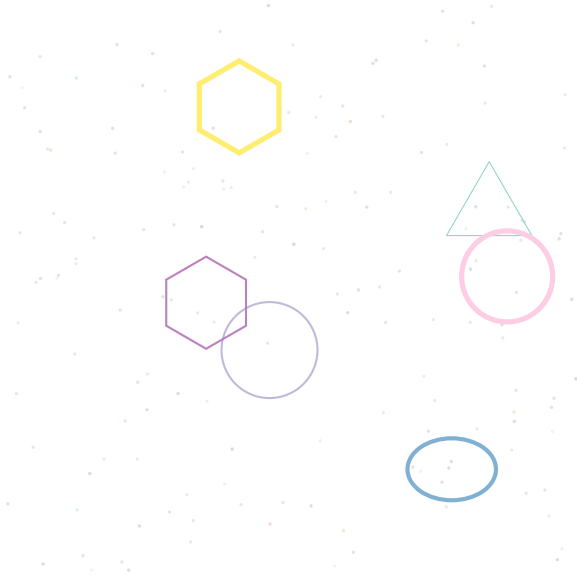[{"shape": "triangle", "thickness": 0.5, "radius": 0.43, "center": [0.847, 0.634]}, {"shape": "circle", "thickness": 1, "radius": 0.42, "center": [0.467, 0.393]}, {"shape": "oval", "thickness": 2, "radius": 0.38, "center": [0.782, 0.187]}, {"shape": "circle", "thickness": 2.5, "radius": 0.39, "center": [0.878, 0.521]}, {"shape": "hexagon", "thickness": 1, "radius": 0.4, "center": [0.357, 0.475]}, {"shape": "hexagon", "thickness": 2.5, "radius": 0.4, "center": [0.414, 0.814]}]